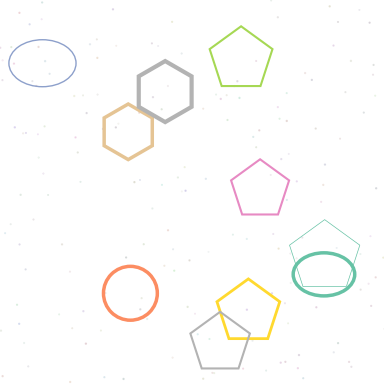[{"shape": "oval", "thickness": 2.5, "radius": 0.4, "center": [0.841, 0.287]}, {"shape": "pentagon", "thickness": 0.5, "radius": 0.48, "center": [0.843, 0.334]}, {"shape": "circle", "thickness": 2.5, "radius": 0.35, "center": [0.339, 0.238]}, {"shape": "oval", "thickness": 1, "radius": 0.44, "center": [0.11, 0.836]}, {"shape": "pentagon", "thickness": 1.5, "radius": 0.4, "center": [0.676, 0.507]}, {"shape": "pentagon", "thickness": 1.5, "radius": 0.43, "center": [0.626, 0.846]}, {"shape": "pentagon", "thickness": 2, "radius": 0.43, "center": [0.645, 0.19]}, {"shape": "hexagon", "thickness": 2.5, "radius": 0.36, "center": [0.333, 0.658]}, {"shape": "pentagon", "thickness": 1.5, "radius": 0.41, "center": [0.572, 0.109]}, {"shape": "hexagon", "thickness": 3, "radius": 0.4, "center": [0.429, 0.762]}]